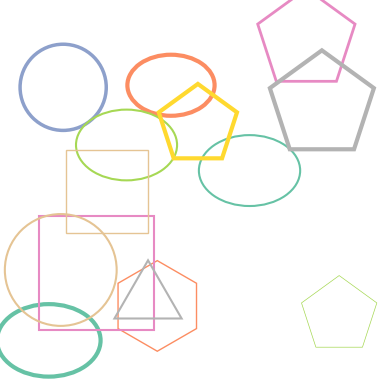[{"shape": "oval", "thickness": 1.5, "radius": 0.66, "center": [0.648, 0.557]}, {"shape": "oval", "thickness": 3, "radius": 0.67, "center": [0.127, 0.116]}, {"shape": "oval", "thickness": 3, "radius": 0.57, "center": [0.444, 0.779]}, {"shape": "hexagon", "thickness": 1, "radius": 0.59, "center": [0.409, 0.205]}, {"shape": "circle", "thickness": 2.5, "radius": 0.56, "center": [0.164, 0.773]}, {"shape": "square", "thickness": 1.5, "radius": 0.74, "center": [0.251, 0.291]}, {"shape": "pentagon", "thickness": 2, "radius": 0.66, "center": [0.796, 0.896]}, {"shape": "pentagon", "thickness": 0.5, "radius": 0.51, "center": [0.881, 0.181]}, {"shape": "oval", "thickness": 1.5, "radius": 0.66, "center": [0.329, 0.623]}, {"shape": "pentagon", "thickness": 3, "radius": 0.53, "center": [0.514, 0.675]}, {"shape": "circle", "thickness": 1.5, "radius": 0.73, "center": [0.158, 0.299]}, {"shape": "square", "thickness": 1, "radius": 0.54, "center": [0.278, 0.502]}, {"shape": "pentagon", "thickness": 3, "radius": 0.71, "center": [0.836, 0.727]}, {"shape": "triangle", "thickness": 1.5, "radius": 0.5, "center": [0.384, 0.223]}]